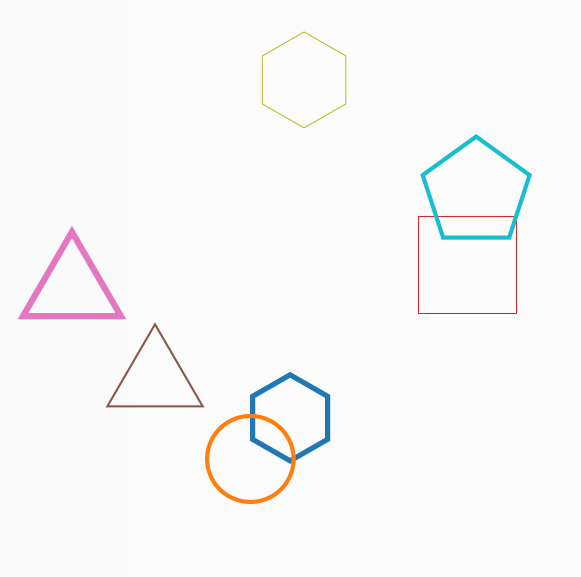[{"shape": "hexagon", "thickness": 2.5, "radius": 0.37, "center": [0.499, 0.276]}, {"shape": "circle", "thickness": 2, "radius": 0.37, "center": [0.431, 0.204]}, {"shape": "square", "thickness": 0.5, "radius": 0.42, "center": [0.803, 0.541]}, {"shape": "triangle", "thickness": 1, "radius": 0.47, "center": [0.267, 0.343]}, {"shape": "triangle", "thickness": 3, "radius": 0.49, "center": [0.124, 0.5]}, {"shape": "hexagon", "thickness": 0.5, "radius": 0.41, "center": [0.523, 0.861]}, {"shape": "pentagon", "thickness": 2, "radius": 0.48, "center": [0.819, 0.666]}]